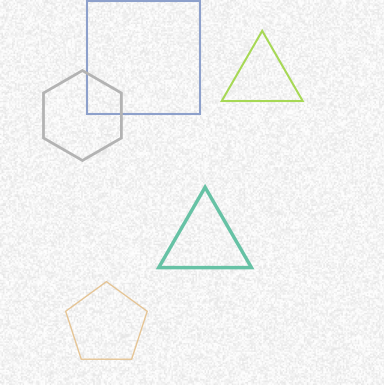[{"shape": "triangle", "thickness": 2.5, "radius": 0.7, "center": [0.533, 0.374]}, {"shape": "square", "thickness": 1.5, "radius": 0.74, "center": [0.373, 0.85]}, {"shape": "triangle", "thickness": 1.5, "radius": 0.61, "center": [0.681, 0.798]}, {"shape": "pentagon", "thickness": 1, "radius": 0.56, "center": [0.276, 0.157]}, {"shape": "hexagon", "thickness": 2, "radius": 0.58, "center": [0.214, 0.7]}]